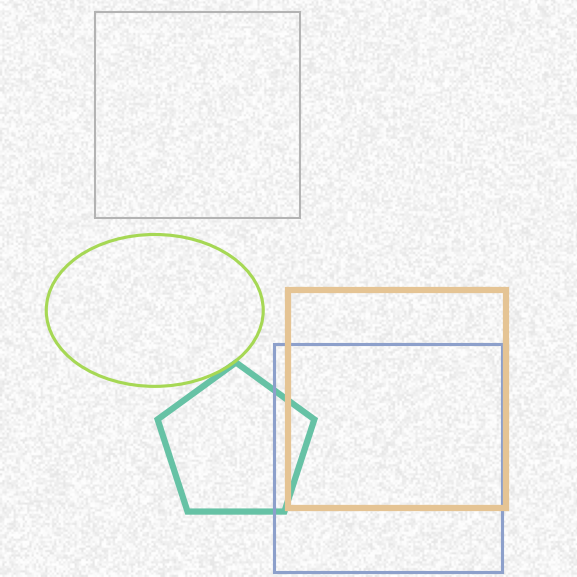[{"shape": "pentagon", "thickness": 3, "radius": 0.71, "center": [0.409, 0.229]}, {"shape": "square", "thickness": 1.5, "radius": 0.99, "center": [0.671, 0.206]}, {"shape": "oval", "thickness": 1.5, "radius": 0.94, "center": [0.268, 0.462]}, {"shape": "square", "thickness": 3, "radius": 0.95, "center": [0.688, 0.308]}, {"shape": "square", "thickness": 1, "radius": 0.89, "center": [0.342, 0.8]}]